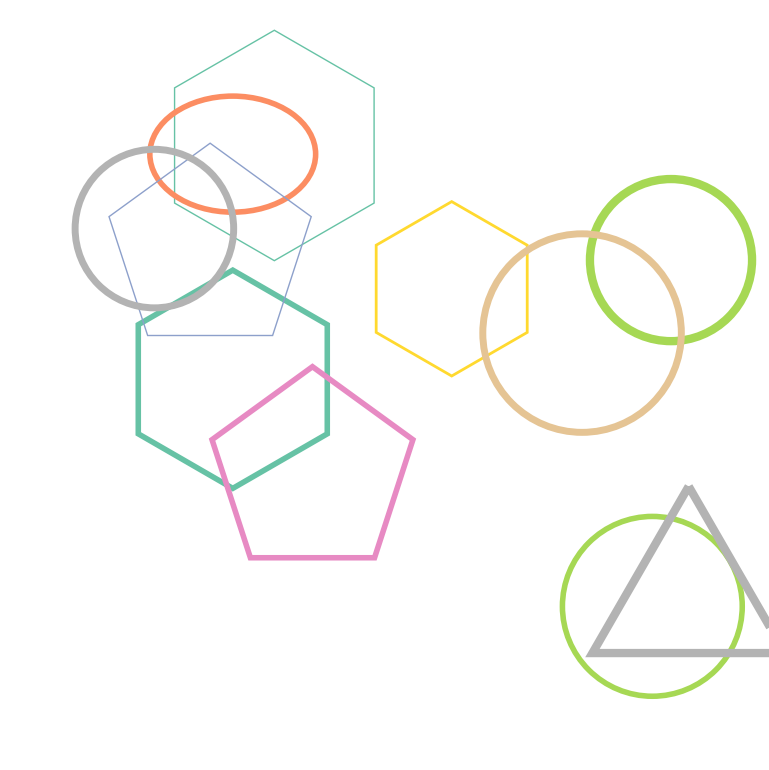[{"shape": "hexagon", "thickness": 0.5, "radius": 0.75, "center": [0.356, 0.811]}, {"shape": "hexagon", "thickness": 2, "radius": 0.71, "center": [0.302, 0.507]}, {"shape": "oval", "thickness": 2, "radius": 0.54, "center": [0.302, 0.8]}, {"shape": "pentagon", "thickness": 0.5, "radius": 0.69, "center": [0.273, 0.676]}, {"shape": "pentagon", "thickness": 2, "radius": 0.69, "center": [0.406, 0.387]}, {"shape": "circle", "thickness": 3, "radius": 0.53, "center": [0.871, 0.662]}, {"shape": "circle", "thickness": 2, "radius": 0.58, "center": [0.847, 0.213]}, {"shape": "hexagon", "thickness": 1, "radius": 0.57, "center": [0.587, 0.625]}, {"shape": "circle", "thickness": 2.5, "radius": 0.64, "center": [0.756, 0.567]}, {"shape": "circle", "thickness": 2.5, "radius": 0.51, "center": [0.201, 0.703]}, {"shape": "triangle", "thickness": 3, "radius": 0.72, "center": [0.894, 0.224]}]